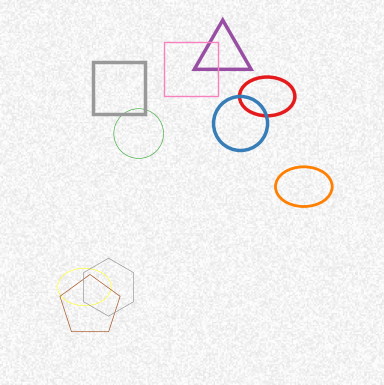[{"shape": "oval", "thickness": 2.5, "radius": 0.36, "center": [0.694, 0.75]}, {"shape": "circle", "thickness": 2.5, "radius": 0.35, "center": [0.625, 0.679]}, {"shape": "circle", "thickness": 0.5, "radius": 0.32, "center": [0.36, 0.653]}, {"shape": "triangle", "thickness": 2.5, "radius": 0.43, "center": [0.579, 0.863]}, {"shape": "oval", "thickness": 2, "radius": 0.37, "center": [0.789, 0.515]}, {"shape": "oval", "thickness": 0.5, "radius": 0.35, "center": [0.219, 0.255]}, {"shape": "pentagon", "thickness": 0.5, "radius": 0.41, "center": [0.234, 0.205]}, {"shape": "square", "thickness": 1, "radius": 0.35, "center": [0.496, 0.82]}, {"shape": "square", "thickness": 2.5, "radius": 0.34, "center": [0.308, 0.771]}, {"shape": "hexagon", "thickness": 0.5, "radius": 0.38, "center": [0.282, 0.254]}]